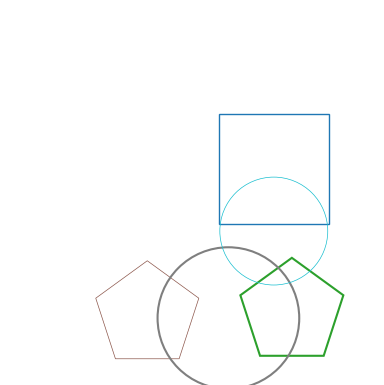[{"shape": "square", "thickness": 1, "radius": 0.72, "center": [0.712, 0.56]}, {"shape": "pentagon", "thickness": 1.5, "radius": 0.7, "center": [0.758, 0.19]}, {"shape": "pentagon", "thickness": 0.5, "radius": 0.7, "center": [0.383, 0.182]}, {"shape": "circle", "thickness": 1.5, "radius": 0.92, "center": [0.593, 0.174]}, {"shape": "circle", "thickness": 0.5, "radius": 0.7, "center": [0.711, 0.4]}]